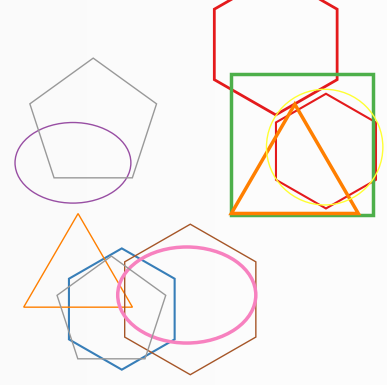[{"shape": "hexagon", "thickness": 1.5, "radius": 0.74, "center": [0.841, 0.607]}, {"shape": "hexagon", "thickness": 2, "radius": 0.91, "center": [0.712, 0.885]}, {"shape": "hexagon", "thickness": 1.5, "radius": 0.79, "center": [0.314, 0.197]}, {"shape": "square", "thickness": 2.5, "radius": 0.91, "center": [0.78, 0.624]}, {"shape": "oval", "thickness": 1, "radius": 0.75, "center": [0.188, 0.577]}, {"shape": "triangle", "thickness": 2.5, "radius": 0.95, "center": [0.761, 0.54]}, {"shape": "triangle", "thickness": 1, "radius": 0.81, "center": [0.201, 0.283]}, {"shape": "circle", "thickness": 1, "radius": 0.75, "center": [0.838, 0.618]}, {"shape": "hexagon", "thickness": 1, "radius": 0.98, "center": [0.491, 0.222]}, {"shape": "oval", "thickness": 2.5, "radius": 0.89, "center": [0.482, 0.234]}, {"shape": "pentagon", "thickness": 1, "radius": 0.74, "center": [0.287, 0.187]}, {"shape": "pentagon", "thickness": 1, "radius": 0.86, "center": [0.241, 0.677]}]